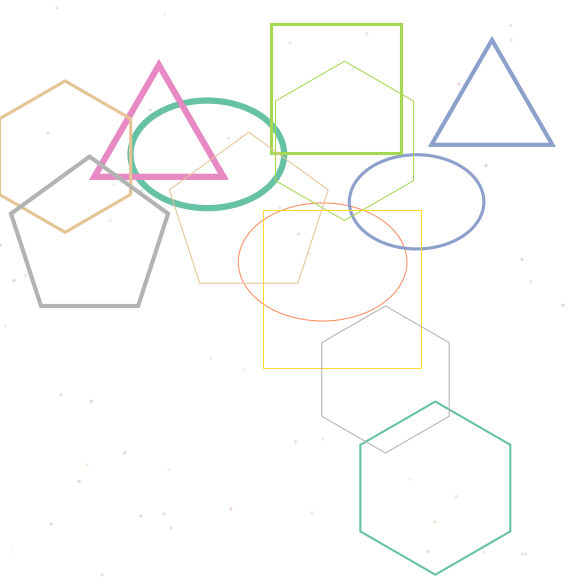[{"shape": "oval", "thickness": 3, "radius": 0.67, "center": [0.359, 0.732]}, {"shape": "hexagon", "thickness": 1, "radius": 0.75, "center": [0.754, 0.154]}, {"shape": "oval", "thickness": 0.5, "radius": 0.73, "center": [0.559, 0.545]}, {"shape": "triangle", "thickness": 2, "radius": 0.6, "center": [0.852, 0.809]}, {"shape": "oval", "thickness": 1.5, "radius": 0.58, "center": [0.721, 0.65]}, {"shape": "triangle", "thickness": 3, "radius": 0.65, "center": [0.275, 0.757]}, {"shape": "square", "thickness": 1.5, "radius": 0.56, "center": [0.582, 0.846]}, {"shape": "hexagon", "thickness": 0.5, "radius": 0.69, "center": [0.597, 0.755]}, {"shape": "square", "thickness": 0.5, "radius": 0.68, "center": [0.593, 0.499]}, {"shape": "hexagon", "thickness": 1.5, "radius": 0.66, "center": [0.113, 0.728]}, {"shape": "pentagon", "thickness": 0.5, "radius": 0.72, "center": [0.431, 0.626]}, {"shape": "pentagon", "thickness": 2, "radius": 0.72, "center": [0.155, 0.585]}, {"shape": "hexagon", "thickness": 0.5, "radius": 0.64, "center": [0.667, 0.342]}]